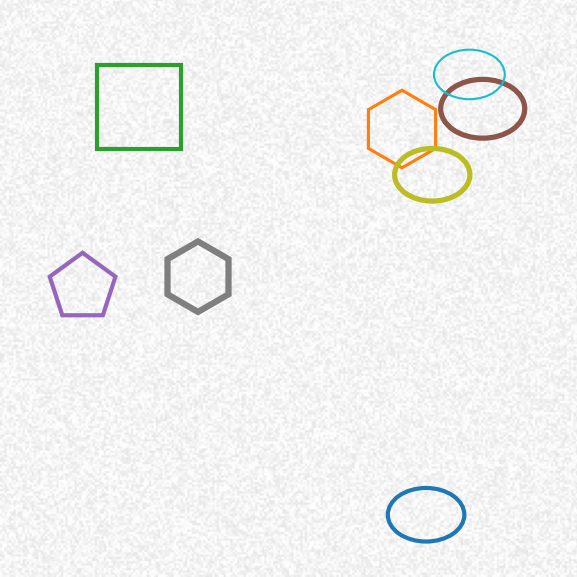[{"shape": "oval", "thickness": 2, "radius": 0.33, "center": [0.738, 0.108]}, {"shape": "hexagon", "thickness": 1.5, "radius": 0.34, "center": [0.696, 0.776]}, {"shape": "square", "thickness": 2, "radius": 0.36, "center": [0.241, 0.814]}, {"shape": "pentagon", "thickness": 2, "radius": 0.3, "center": [0.143, 0.502]}, {"shape": "oval", "thickness": 2.5, "radius": 0.36, "center": [0.836, 0.811]}, {"shape": "hexagon", "thickness": 3, "radius": 0.3, "center": [0.343, 0.52]}, {"shape": "oval", "thickness": 2.5, "radius": 0.33, "center": [0.749, 0.697]}, {"shape": "oval", "thickness": 1, "radius": 0.31, "center": [0.813, 0.87]}]